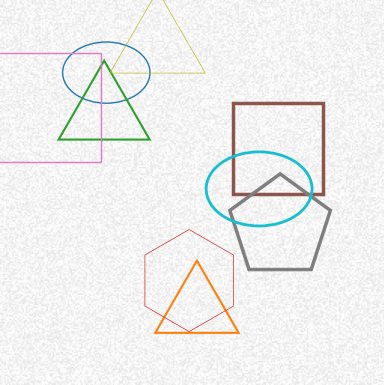[{"shape": "oval", "thickness": 1, "radius": 0.57, "center": [0.276, 0.811]}, {"shape": "triangle", "thickness": 1.5, "radius": 0.63, "center": [0.511, 0.198]}, {"shape": "triangle", "thickness": 1.5, "radius": 0.68, "center": [0.271, 0.706]}, {"shape": "hexagon", "thickness": 0.5, "radius": 0.66, "center": [0.491, 0.271]}, {"shape": "square", "thickness": 2.5, "radius": 0.59, "center": [0.722, 0.615]}, {"shape": "square", "thickness": 1, "radius": 0.7, "center": [0.121, 0.72]}, {"shape": "pentagon", "thickness": 2.5, "radius": 0.69, "center": [0.728, 0.411]}, {"shape": "triangle", "thickness": 0.5, "radius": 0.72, "center": [0.409, 0.882]}, {"shape": "oval", "thickness": 2, "radius": 0.69, "center": [0.673, 0.509]}]